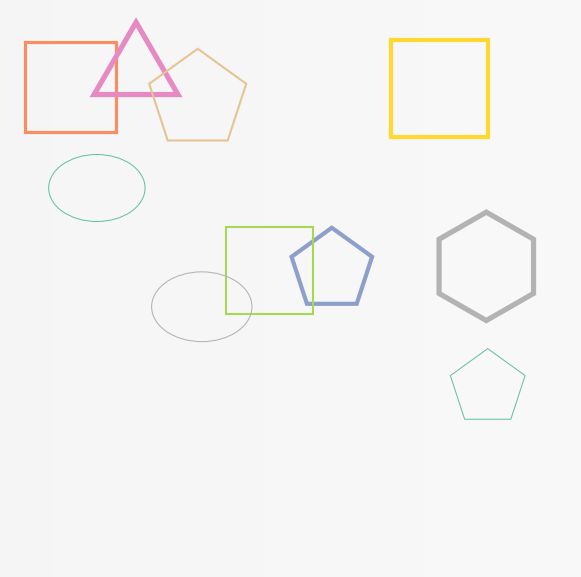[{"shape": "oval", "thickness": 0.5, "radius": 0.41, "center": [0.167, 0.674]}, {"shape": "pentagon", "thickness": 0.5, "radius": 0.34, "center": [0.839, 0.328]}, {"shape": "square", "thickness": 1.5, "radius": 0.39, "center": [0.121, 0.849]}, {"shape": "pentagon", "thickness": 2, "radius": 0.36, "center": [0.571, 0.532]}, {"shape": "triangle", "thickness": 2.5, "radius": 0.42, "center": [0.234, 0.877]}, {"shape": "square", "thickness": 1, "radius": 0.38, "center": [0.464, 0.531]}, {"shape": "square", "thickness": 2, "radius": 0.42, "center": [0.756, 0.846]}, {"shape": "pentagon", "thickness": 1, "radius": 0.44, "center": [0.34, 0.827]}, {"shape": "hexagon", "thickness": 2.5, "radius": 0.47, "center": [0.837, 0.538]}, {"shape": "oval", "thickness": 0.5, "radius": 0.43, "center": [0.347, 0.468]}]